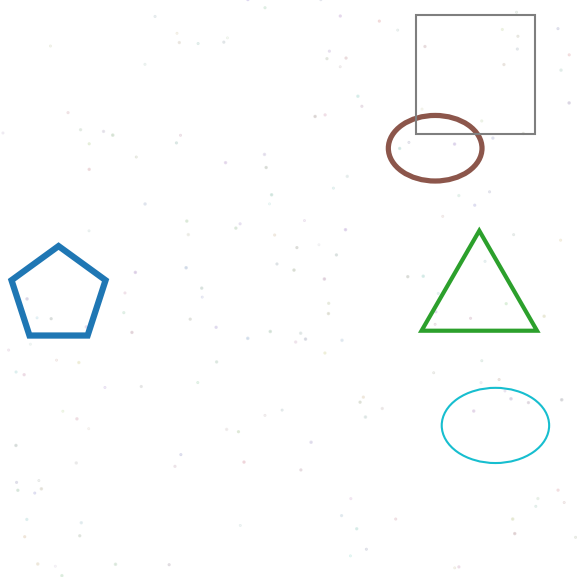[{"shape": "pentagon", "thickness": 3, "radius": 0.43, "center": [0.101, 0.487]}, {"shape": "triangle", "thickness": 2, "radius": 0.58, "center": [0.83, 0.484]}, {"shape": "oval", "thickness": 2.5, "radius": 0.41, "center": [0.754, 0.742]}, {"shape": "square", "thickness": 1, "radius": 0.51, "center": [0.823, 0.87]}, {"shape": "oval", "thickness": 1, "radius": 0.47, "center": [0.858, 0.262]}]